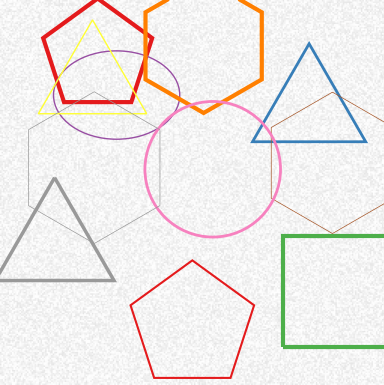[{"shape": "pentagon", "thickness": 1.5, "radius": 0.84, "center": [0.5, 0.155]}, {"shape": "pentagon", "thickness": 3, "radius": 0.74, "center": [0.254, 0.855]}, {"shape": "triangle", "thickness": 2, "radius": 0.85, "center": [0.803, 0.717]}, {"shape": "square", "thickness": 3, "radius": 0.72, "center": [0.88, 0.243]}, {"shape": "oval", "thickness": 1, "radius": 0.82, "center": [0.303, 0.753]}, {"shape": "hexagon", "thickness": 3, "radius": 0.87, "center": [0.529, 0.881]}, {"shape": "triangle", "thickness": 1, "radius": 0.81, "center": [0.24, 0.786]}, {"shape": "hexagon", "thickness": 0.5, "radius": 0.92, "center": [0.864, 0.577]}, {"shape": "circle", "thickness": 2, "radius": 0.88, "center": [0.553, 0.56]}, {"shape": "hexagon", "thickness": 0.5, "radius": 0.99, "center": [0.245, 0.565]}, {"shape": "triangle", "thickness": 2.5, "radius": 0.89, "center": [0.142, 0.36]}]